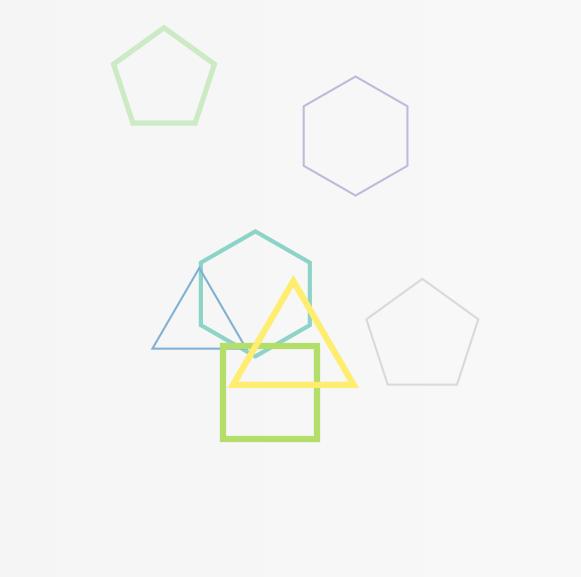[{"shape": "hexagon", "thickness": 2, "radius": 0.54, "center": [0.439, 0.49]}, {"shape": "hexagon", "thickness": 1, "radius": 0.52, "center": [0.612, 0.764]}, {"shape": "triangle", "thickness": 1, "radius": 0.47, "center": [0.343, 0.442]}, {"shape": "square", "thickness": 3, "radius": 0.41, "center": [0.465, 0.319]}, {"shape": "pentagon", "thickness": 1, "radius": 0.51, "center": [0.727, 0.415]}, {"shape": "pentagon", "thickness": 2.5, "radius": 0.46, "center": [0.282, 0.86]}, {"shape": "triangle", "thickness": 3, "radius": 0.6, "center": [0.505, 0.393]}]